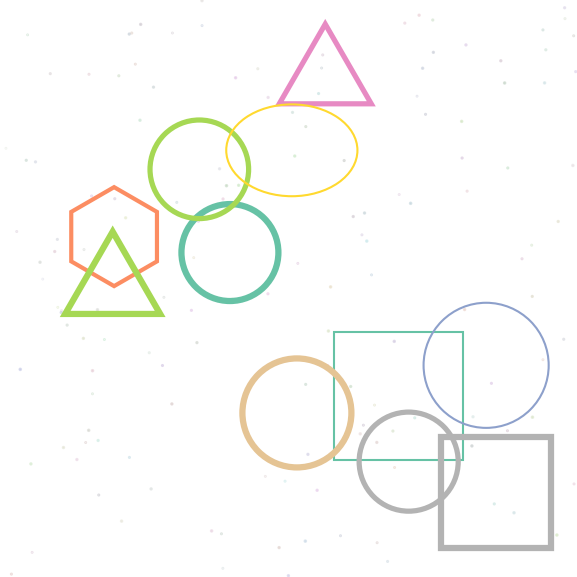[{"shape": "circle", "thickness": 3, "radius": 0.42, "center": [0.398, 0.562]}, {"shape": "square", "thickness": 1, "radius": 0.56, "center": [0.69, 0.313]}, {"shape": "hexagon", "thickness": 2, "radius": 0.43, "center": [0.198, 0.589]}, {"shape": "circle", "thickness": 1, "radius": 0.54, "center": [0.842, 0.367]}, {"shape": "triangle", "thickness": 2.5, "radius": 0.46, "center": [0.563, 0.865]}, {"shape": "triangle", "thickness": 3, "radius": 0.47, "center": [0.195, 0.503]}, {"shape": "circle", "thickness": 2.5, "radius": 0.43, "center": [0.345, 0.706]}, {"shape": "oval", "thickness": 1, "radius": 0.57, "center": [0.505, 0.739]}, {"shape": "circle", "thickness": 3, "radius": 0.47, "center": [0.514, 0.284]}, {"shape": "circle", "thickness": 2.5, "radius": 0.43, "center": [0.708, 0.2]}, {"shape": "square", "thickness": 3, "radius": 0.48, "center": [0.859, 0.146]}]